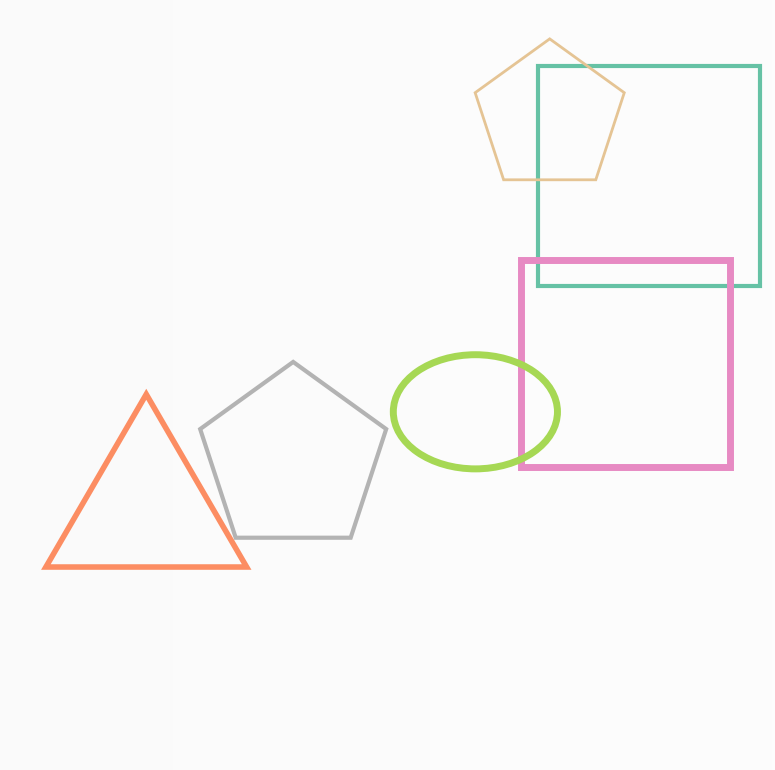[{"shape": "square", "thickness": 1.5, "radius": 0.71, "center": [0.837, 0.771]}, {"shape": "triangle", "thickness": 2, "radius": 0.75, "center": [0.189, 0.338]}, {"shape": "square", "thickness": 2.5, "radius": 0.67, "center": [0.807, 0.528]}, {"shape": "oval", "thickness": 2.5, "radius": 0.53, "center": [0.613, 0.465]}, {"shape": "pentagon", "thickness": 1, "radius": 0.51, "center": [0.709, 0.848]}, {"shape": "pentagon", "thickness": 1.5, "radius": 0.63, "center": [0.378, 0.404]}]